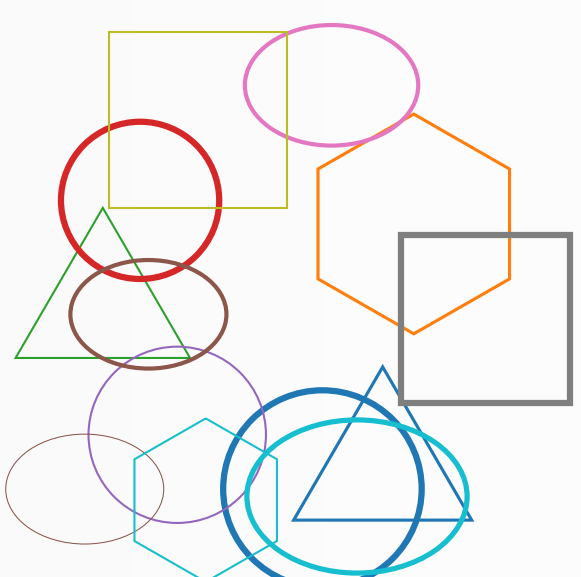[{"shape": "circle", "thickness": 3, "radius": 0.85, "center": [0.555, 0.153]}, {"shape": "triangle", "thickness": 1.5, "radius": 0.88, "center": [0.658, 0.187]}, {"shape": "hexagon", "thickness": 1.5, "radius": 0.95, "center": [0.712, 0.611]}, {"shape": "triangle", "thickness": 1, "radius": 0.87, "center": [0.177, 0.466]}, {"shape": "circle", "thickness": 3, "radius": 0.68, "center": [0.241, 0.652]}, {"shape": "circle", "thickness": 1, "radius": 0.76, "center": [0.305, 0.246]}, {"shape": "oval", "thickness": 0.5, "radius": 0.68, "center": [0.146, 0.152]}, {"shape": "oval", "thickness": 2, "radius": 0.67, "center": [0.255, 0.455]}, {"shape": "oval", "thickness": 2, "radius": 0.75, "center": [0.57, 0.851]}, {"shape": "square", "thickness": 3, "radius": 0.73, "center": [0.836, 0.447]}, {"shape": "square", "thickness": 1, "radius": 0.76, "center": [0.341, 0.792]}, {"shape": "oval", "thickness": 2.5, "radius": 0.95, "center": [0.614, 0.139]}, {"shape": "hexagon", "thickness": 1, "radius": 0.71, "center": [0.354, 0.133]}]